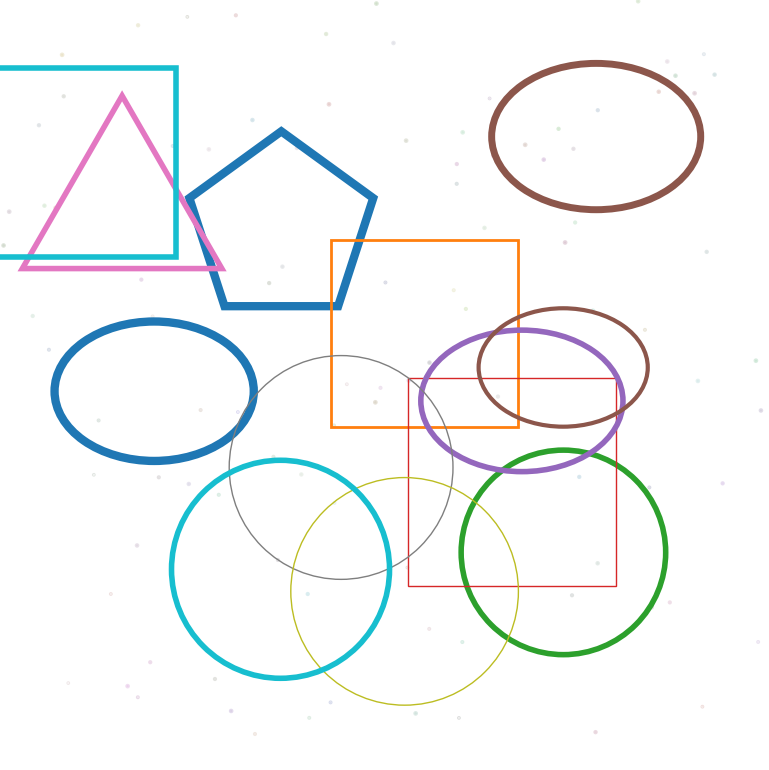[{"shape": "oval", "thickness": 3, "radius": 0.65, "center": [0.2, 0.492]}, {"shape": "pentagon", "thickness": 3, "radius": 0.63, "center": [0.365, 0.704]}, {"shape": "square", "thickness": 1, "radius": 0.61, "center": [0.551, 0.567]}, {"shape": "circle", "thickness": 2, "radius": 0.66, "center": [0.732, 0.283]}, {"shape": "square", "thickness": 0.5, "radius": 0.68, "center": [0.665, 0.374]}, {"shape": "oval", "thickness": 2, "radius": 0.66, "center": [0.678, 0.479]}, {"shape": "oval", "thickness": 1.5, "radius": 0.55, "center": [0.731, 0.523]}, {"shape": "oval", "thickness": 2.5, "radius": 0.68, "center": [0.774, 0.823]}, {"shape": "triangle", "thickness": 2, "radius": 0.75, "center": [0.159, 0.726]}, {"shape": "circle", "thickness": 0.5, "radius": 0.73, "center": [0.443, 0.393]}, {"shape": "circle", "thickness": 0.5, "radius": 0.74, "center": [0.525, 0.232]}, {"shape": "square", "thickness": 2, "radius": 0.61, "center": [0.106, 0.789]}, {"shape": "circle", "thickness": 2, "radius": 0.71, "center": [0.364, 0.261]}]